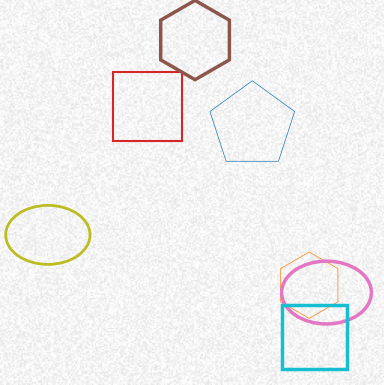[{"shape": "pentagon", "thickness": 0.5, "radius": 0.58, "center": [0.655, 0.675]}, {"shape": "hexagon", "thickness": 0.5, "radius": 0.43, "center": [0.803, 0.259]}, {"shape": "square", "thickness": 1.5, "radius": 0.45, "center": [0.383, 0.723]}, {"shape": "hexagon", "thickness": 2.5, "radius": 0.52, "center": [0.507, 0.896]}, {"shape": "oval", "thickness": 2.5, "radius": 0.58, "center": [0.848, 0.24]}, {"shape": "oval", "thickness": 2, "radius": 0.55, "center": [0.124, 0.39]}, {"shape": "square", "thickness": 2.5, "radius": 0.42, "center": [0.817, 0.124]}]